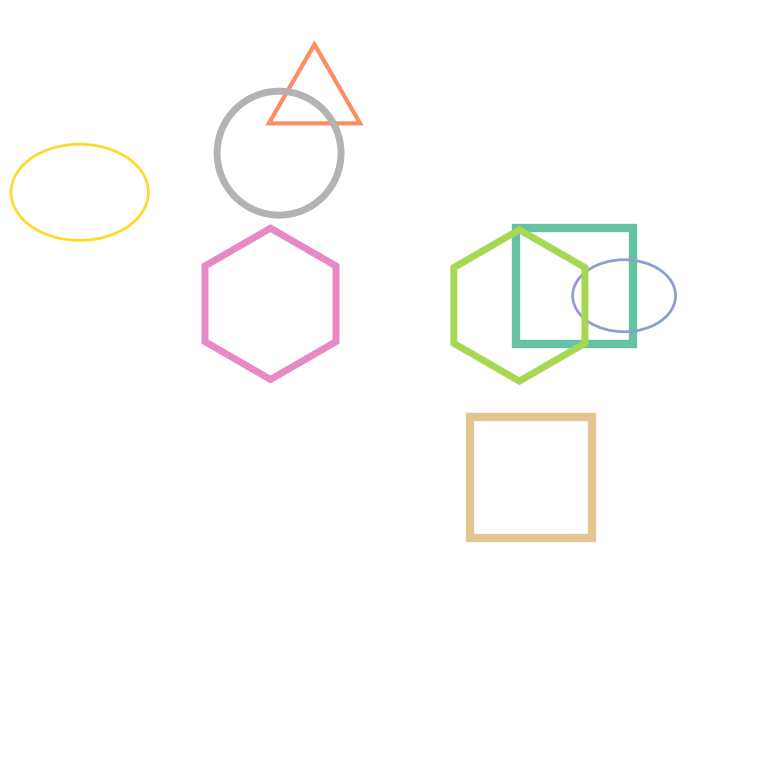[{"shape": "square", "thickness": 3, "radius": 0.38, "center": [0.746, 0.628]}, {"shape": "triangle", "thickness": 1.5, "radius": 0.34, "center": [0.408, 0.874]}, {"shape": "oval", "thickness": 1, "radius": 0.33, "center": [0.811, 0.616]}, {"shape": "hexagon", "thickness": 2.5, "radius": 0.49, "center": [0.351, 0.605]}, {"shape": "hexagon", "thickness": 2.5, "radius": 0.49, "center": [0.675, 0.603]}, {"shape": "oval", "thickness": 1, "radius": 0.45, "center": [0.103, 0.75]}, {"shape": "square", "thickness": 3, "radius": 0.39, "center": [0.689, 0.38]}, {"shape": "circle", "thickness": 2.5, "radius": 0.4, "center": [0.362, 0.801]}]